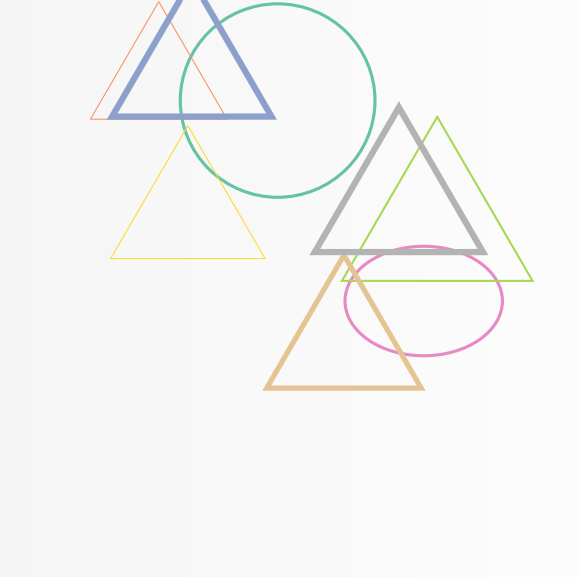[{"shape": "circle", "thickness": 1.5, "radius": 0.84, "center": [0.478, 0.825]}, {"shape": "triangle", "thickness": 0.5, "radius": 0.68, "center": [0.273, 0.861]}, {"shape": "triangle", "thickness": 3, "radius": 0.79, "center": [0.33, 0.876]}, {"shape": "oval", "thickness": 1.5, "radius": 0.68, "center": [0.729, 0.478]}, {"shape": "triangle", "thickness": 1, "radius": 0.95, "center": [0.752, 0.607]}, {"shape": "triangle", "thickness": 0.5, "radius": 0.77, "center": [0.323, 0.628]}, {"shape": "triangle", "thickness": 2.5, "radius": 0.77, "center": [0.592, 0.404]}, {"shape": "triangle", "thickness": 3, "radius": 0.84, "center": [0.686, 0.646]}]